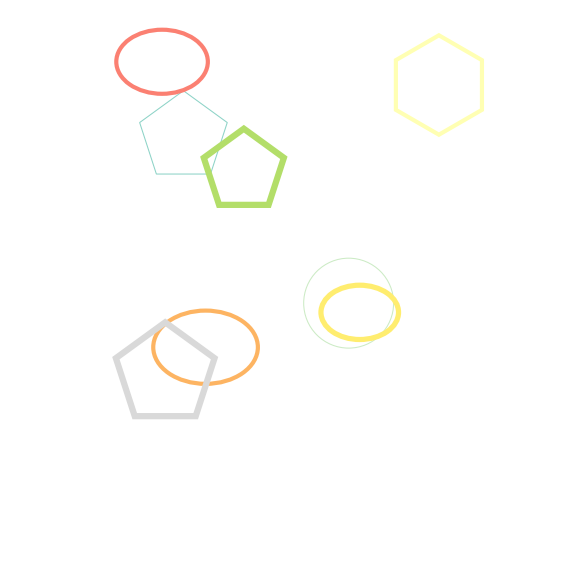[{"shape": "pentagon", "thickness": 0.5, "radius": 0.4, "center": [0.318, 0.762]}, {"shape": "hexagon", "thickness": 2, "radius": 0.43, "center": [0.76, 0.852]}, {"shape": "oval", "thickness": 2, "radius": 0.4, "center": [0.281, 0.892]}, {"shape": "oval", "thickness": 2, "radius": 0.45, "center": [0.356, 0.398]}, {"shape": "pentagon", "thickness": 3, "radius": 0.36, "center": [0.422, 0.703]}, {"shape": "pentagon", "thickness": 3, "radius": 0.45, "center": [0.286, 0.351]}, {"shape": "circle", "thickness": 0.5, "radius": 0.39, "center": [0.604, 0.474]}, {"shape": "oval", "thickness": 2.5, "radius": 0.34, "center": [0.623, 0.458]}]